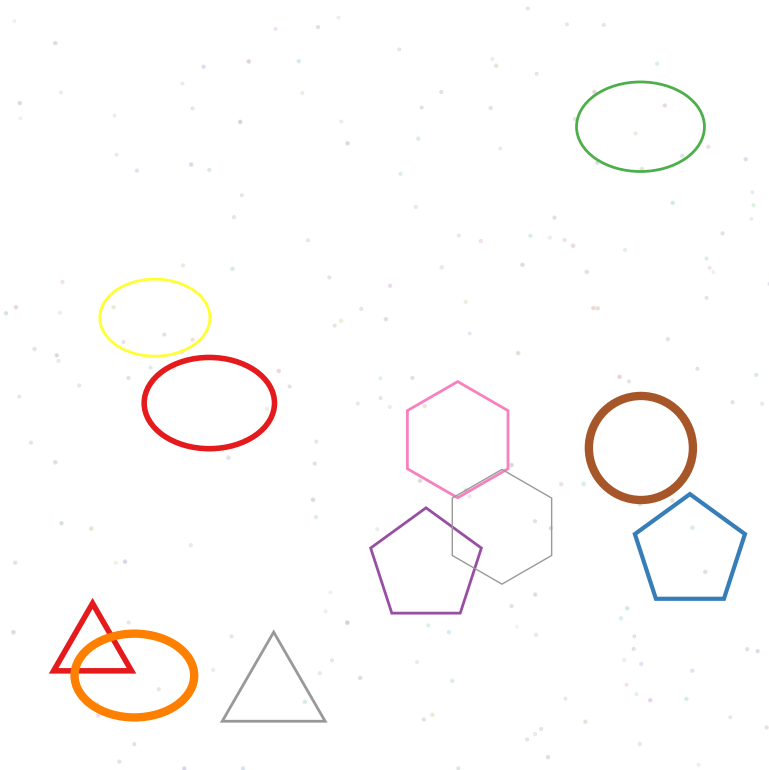[{"shape": "triangle", "thickness": 2, "radius": 0.29, "center": [0.12, 0.158]}, {"shape": "oval", "thickness": 2, "radius": 0.42, "center": [0.272, 0.477]}, {"shape": "pentagon", "thickness": 1.5, "radius": 0.38, "center": [0.896, 0.283]}, {"shape": "oval", "thickness": 1, "radius": 0.42, "center": [0.832, 0.835]}, {"shape": "pentagon", "thickness": 1, "radius": 0.38, "center": [0.553, 0.265]}, {"shape": "oval", "thickness": 3, "radius": 0.39, "center": [0.175, 0.123]}, {"shape": "oval", "thickness": 1, "radius": 0.36, "center": [0.201, 0.587]}, {"shape": "circle", "thickness": 3, "radius": 0.34, "center": [0.832, 0.418]}, {"shape": "hexagon", "thickness": 1, "radius": 0.38, "center": [0.594, 0.429]}, {"shape": "hexagon", "thickness": 0.5, "radius": 0.37, "center": [0.652, 0.316]}, {"shape": "triangle", "thickness": 1, "radius": 0.39, "center": [0.355, 0.102]}]